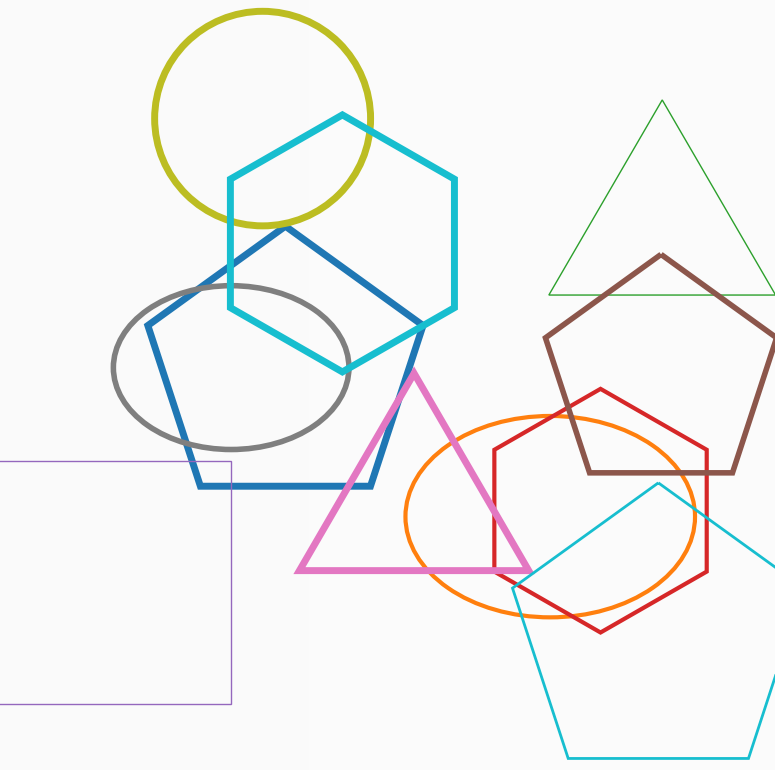[{"shape": "pentagon", "thickness": 2.5, "radius": 0.93, "center": [0.368, 0.52]}, {"shape": "oval", "thickness": 1.5, "radius": 0.93, "center": [0.71, 0.329]}, {"shape": "triangle", "thickness": 0.5, "radius": 0.84, "center": [0.854, 0.701]}, {"shape": "hexagon", "thickness": 1.5, "radius": 0.79, "center": [0.775, 0.337]}, {"shape": "square", "thickness": 0.5, "radius": 0.79, "center": [0.14, 0.243]}, {"shape": "pentagon", "thickness": 2, "radius": 0.78, "center": [0.853, 0.513]}, {"shape": "triangle", "thickness": 2.5, "radius": 0.85, "center": [0.534, 0.344]}, {"shape": "oval", "thickness": 2, "radius": 0.76, "center": [0.298, 0.523]}, {"shape": "circle", "thickness": 2.5, "radius": 0.7, "center": [0.339, 0.846]}, {"shape": "pentagon", "thickness": 1, "radius": 0.99, "center": [0.849, 0.175]}, {"shape": "hexagon", "thickness": 2.5, "radius": 0.83, "center": [0.442, 0.684]}]